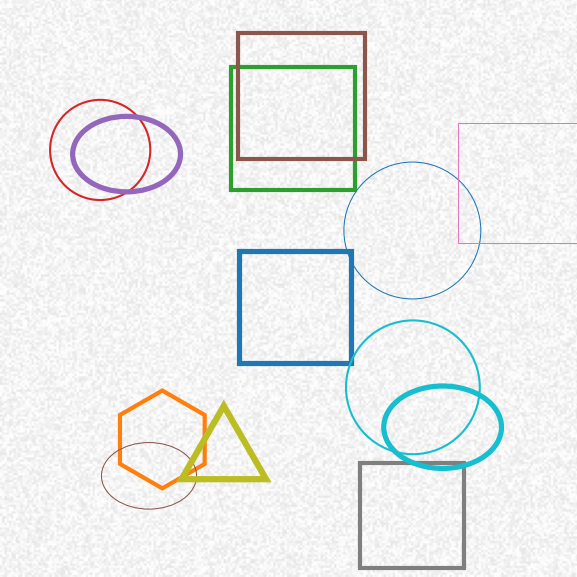[{"shape": "square", "thickness": 2.5, "radius": 0.48, "center": [0.511, 0.467]}, {"shape": "circle", "thickness": 0.5, "radius": 0.59, "center": [0.714, 0.6]}, {"shape": "hexagon", "thickness": 2, "radius": 0.42, "center": [0.281, 0.238]}, {"shape": "square", "thickness": 2, "radius": 0.53, "center": [0.507, 0.777]}, {"shape": "circle", "thickness": 1, "radius": 0.43, "center": [0.173, 0.739]}, {"shape": "oval", "thickness": 2.5, "radius": 0.47, "center": [0.219, 0.732]}, {"shape": "oval", "thickness": 0.5, "radius": 0.41, "center": [0.258, 0.175]}, {"shape": "square", "thickness": 2, "radius": 0.55, "center": [0.522, 0.833]}, {"shape": "square", "thickness": 0.5, "radius": 0.52, "center": [0.896, 0.682]}, {"shape": "square", "thickness": 2, "radius": 0.45, "center": [0.713, 0.107]}, {"shape": "triangle", "thickness": 3, "radius": 0.42, "center": [0.388, 0.212]}, {"shape": "oval", "thickness": 2.5, "radius": 0.51, "center": [0.766, 0.259]}, {"shape": "circle", "thickness": 1, "radius": 0.58, "center": [0.715, 0.328]}]